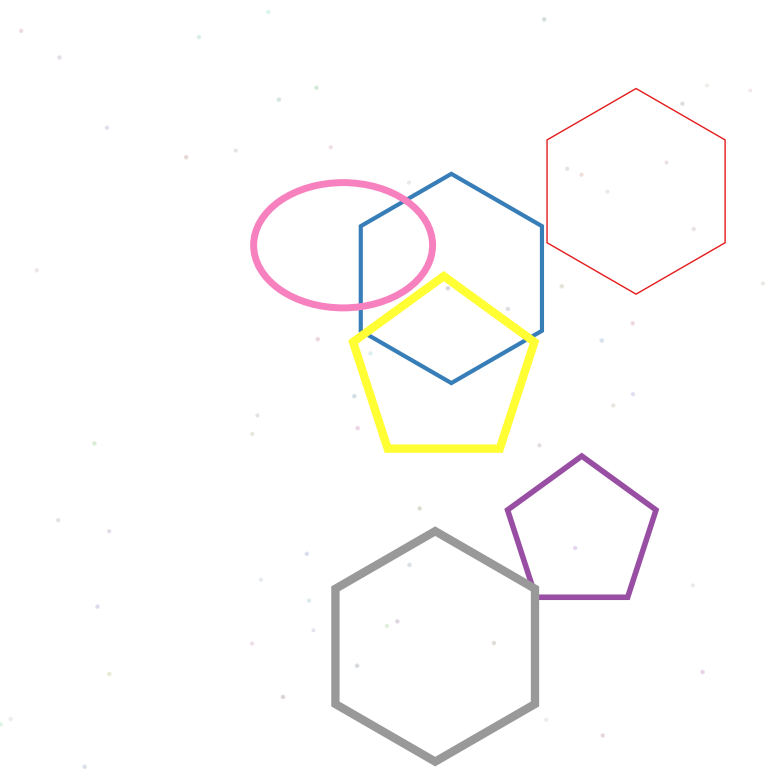[{"shape": "hexagon", "thickness": 0.5, "radius": 0.67, "center": [0.826, 0.752]}, {"shape": "hexagon", "thickness": 1.5, "radius": 0.68, "center": [0.586, 0.638]}, {"shape": "pentagon", "thickness": 2, "radius": 0.51, "center": [0.756, 0.306]}, {"shape": "pentagon", "thickness": 3, "radius": 0.62, "center": [0.576, 0.518]}, {"shape": "oval", "thickness": 2.5, "radius": 0.58, "center": [0.446, 0.681]}, {"shape": "hexagon", "thickness": 3, "radius": 0.75, "center": [0.565, 0.161]}]